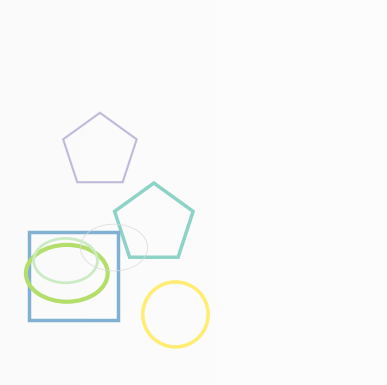[{"shape": "pentagon", "thickness": 2.5, "radius": 0.53, "center": [0.397, 0.418]}, {"shape": "pentagon", "thickness": 1.5, "radius": 0.5, "center": [0.258, 0.607]}, {"shape": "square", "thickness": 2.5, "radius": 0.58, "center": [0.189, 0.283]}, {"shape": "oval", "thickness": 3, "radius": 0.53, "center": [0.172, 0.29]}, {"shape": "oval", "thickness": 0.5, "radius": 0.43, "center": [0.294, 0.357]}, {"shape": "oval", "thickness": 2, "radius": 0.41, "center": [0.169, 0.323]}, {"shape": "circle", "thickness": 2.5, "radius": 0.42, "center": [0.453, 0.183]}]